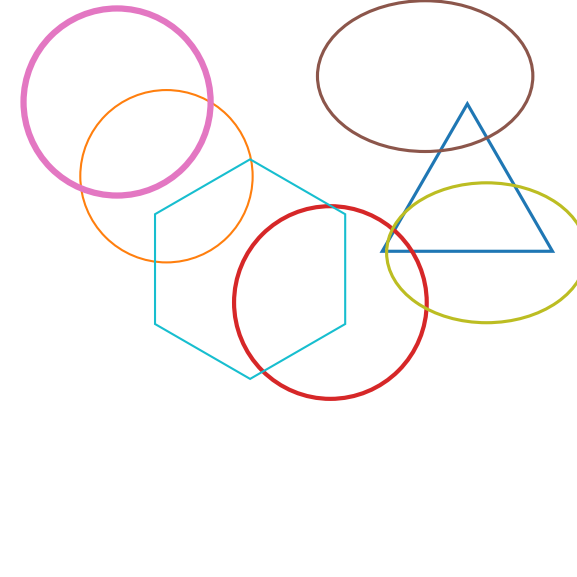[{"shape": "triangle", "thickness": 1.5, "radius": 0.85, "center": [0.809, 0.649]}, {"shape": "circle", "thickness": 1, "radius": 0.75, "center": [0.288, 0.694]}, {"shape": "circle", "thickness": 2, "radius": 0.83, "center": [0.572, 0.475]}, {"shape": "oval", "thickness": 1.5, "radius": 0.93, "center": [0.736, 0.867]}, {"shape": "circle", "thickness": 3, "radius": 0.81, "center": [0.203, 0.823]}, {"shape": "oval", "thickness": 1.5, "radius": 0.87, "center": [0.843, 0.561]}, {"shape": "hexagon", "thickness": 1, "radius": 0.95, "center": [0.433, 0.533]}]